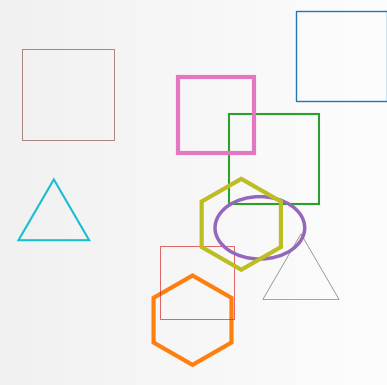[{"shape": "square", "thickness": 1, "radius": 0.58, "center": [0.881, 0.854]}, {"shape": "hexagon", "thickness": 3, "radius": 0.58, "center": [0.497, 0.168]}, {"shape": "square", "thickness": 1.5, "radius": 0.58, "center": [0.708, 0.586]}, {"shape": "square", "thickness": 0.5, "radius": 0.48, "center": [0.508, 0.266]}, {"shape": "oval", "thickness": 2.5, "radius": 0.58, "center": [0.671, 0.408]}, {"shape": "square", "thickness": 0.5, "radius": 0.59, "center": [0.175, 0.754]}, {"shape": "square", "thickness": 3, "radius": 0.49, "center": [0.558, 0.702]}, {"shape": "triangle", "thickness": 0.5, "radius": 0.57, "center": [0.777, 0.279]}, {"shape": "hexagon", "thickness": 3, "radius": 0.59, "center": [0.623, 0.417]}, {"shape": "triangle", "thickness": 1.5, "radius": 0.53, "center": [0.139, 0.429]}]